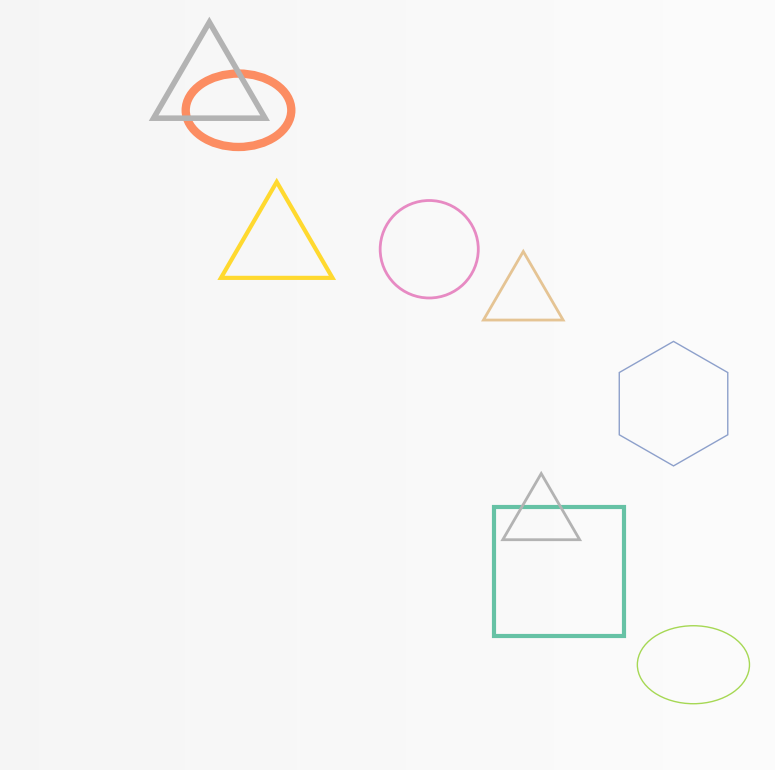[{"shape": "square", "thickness": 1.5, "radius": 0.42, "center": [0.721, 0.258]}, {"shape": "oval", "thickness": 3, "radius": 0.34, "center": [0.308, 0.857]}, {"shape": "hexagon", "thickness": 0.5, "radius": 0.4, "center": [0.869, 0.476]}, {"shape": "circle", "thickness": 1, "radius": 0.32, "center": [0.554, 0.676]}, {"shape": "oval", "thickness": 0.5, "radius": 0.36, "center": [0.895, 0.137]}, {"shape": "triangle", "thickness": 1.5, "radius": 0.42, "center": [0.357, 0.681]}, {"shape": "triangle", "thickness": 1, "radius": 0.3, "center": [0.675, 0.614]}, {"shape": "triangle", "thickness": 2, "radius": 0.42, "center": [0.27, 0.888]}, {"shape": "triangle", "thickness": 1, "radius": 0.29, "center": [0.698, 0.328]}]